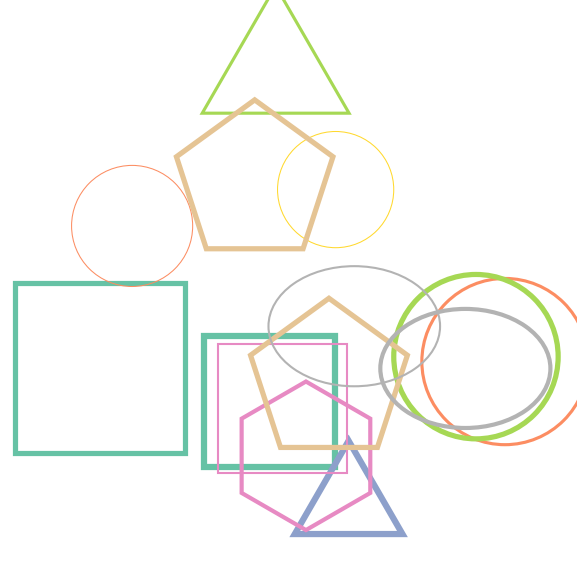[{"shape": "square", "thickness": 3, "radius": 0.57, "center": [0.466, 0.303]}, {"shape": "square", "thickness": 2.5, "radius": 0.74, "center": [0.173, 0.362]}, {"shape": "circle", "thickness": 1.5, "radius": 0.72, "center": [0.874, 0.373]}, {"shape": "circle", "thickness": 0.5, "radius": 0.52, "center": [0.229, 0.608]}, {"shape": "triangle", "thickness": 3, "radius": 0.54, "center": [0.604, 0.128]}, {"shape": "square", "thickness": 1, "radius": 0.56, "center": [0.489, 0.292]}, {"shape": "hexagon", "thickness": 2, "radius": 0.64, "center": [0.53, 0.21]}, {"shape": "triangle", "thickness": 1.5, "radius": 0.73, "center": [0.477, 0.877]}, {"shape": "circle", "thickness": 2.5, "radius": 0.71, "center": [0.824, 0.382]}, {"shape": "circle", "thickness": 0.5, "radius": 0.5, "center": [0.581, 0.671]}, {"shape": "pentagon", "thickness": 2.5, "radius": 0.71, "center": [0.441, 0.684]}, {"shape": "pentagon", "thickness": 2.5, "radius": 0.71, "center": [0.57, 0.34]}, {"shape": "oval", "thickness": 1, "radius": 0.74, "center": [0.613, 0.434]}, {"shape": "oval", "thickness": 2, "radius": 0.74, "center": [0.806, 0.361]}]